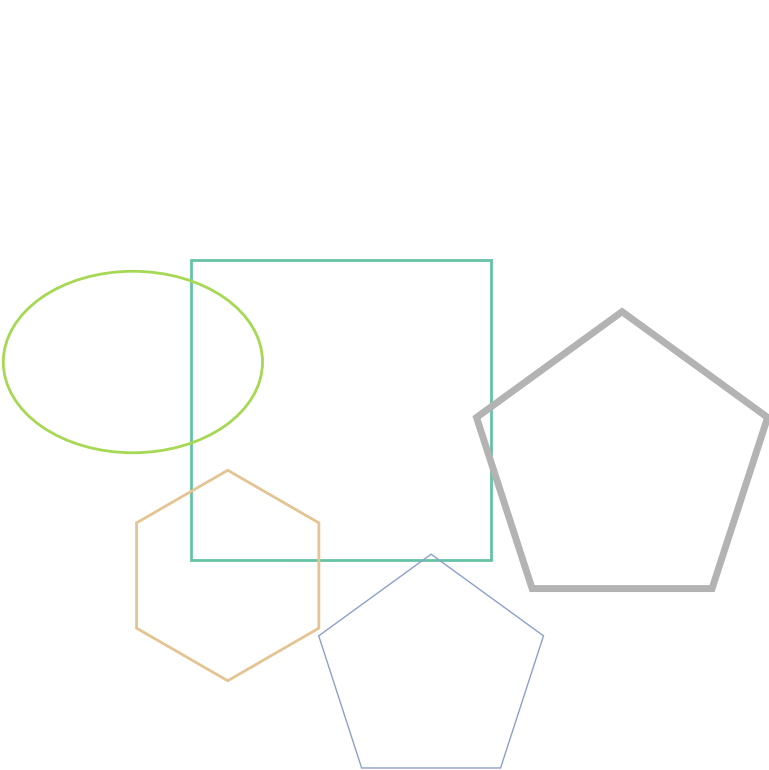[{"shape": "square", "thickness": 1, "radius": 0.97, "center": [0.443, 0.467]}, {"shape": "pentagon", "thickness": 0.5, "radius": 0.77, "center": [0.56, 0.127]}, {"shape": "oval", "thickness": 1, "radius": 0.84, "center": [0.173, 0.53]}, {"shape": "hexagon", "thickness": 1, "radius": 0.68, "center": [0.296, 0.253]}, {"shape": "pentagon", "thickness": 2.5, "radius": 0.99, "center": [0.808, 0.396]}]